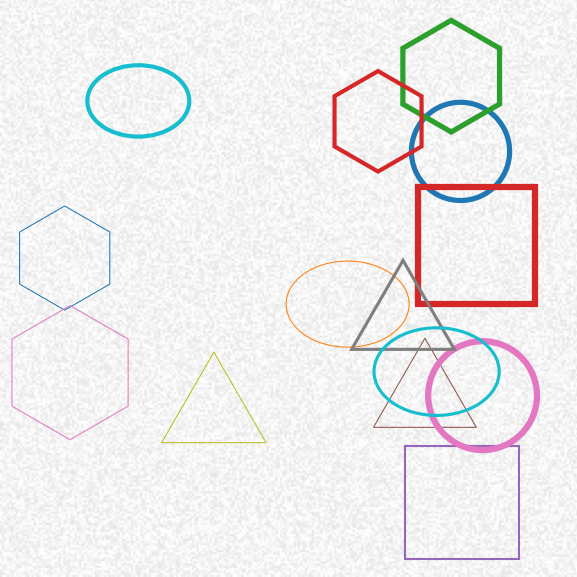[{"shape": "circle", "thickness": 2.5, "radius": 0.43, "center": [0.797, 0.737]}, {"shape": "hexagon", "thickness": 0.5, "radius": 0.45, "center": [0.112, 0.552]}, {"shape": "oval", "thickness": 0.5, "radius": 0.53, "center": [0.602, 0.473]}, {"shape": "hexagon", "thickness": 2.5, "radius": 0.48, "center": [0.781, 0.867]}, {"shape": "hexagon", "thickness": 2, "radius": 0.43, "center": [0.655, 0.789]}, {"shape": "square", "thickness": 3, "radius": 0.5, "center": [0.825, 0.574]}, {"shape": "square", "thickness": 1, "radius": 0.49, "center": [0.8, 0.129]}, {"shape": "triangle", "thickness": 0.5, "radius": 0.51, "center": [0.736, 0.311]}, {"shape": "circle", "thickness": 3, "radius": 0.47, "center": [0.836, 0.314]}, {"shape": "hexagon", "thickness": 0.5, "radius": 0.58, "center": [0.121, 0.354]}, {"shape": "triangle", "thickness": 1.5, "radius": 0.51, "center": [0.698, 0.446]}, {"shape": "triangle", "thickness": 0.5, "radius": 0.52, "center": [0.37, 0.285]}, {"shape": "oval", "thickness": 2, "radius": 0.44, "center": [0.239, 0.824]}, {"shape": "oval", "thickness": 1.5, "radius": 0.54, "center": [0.756, 0.356]}]